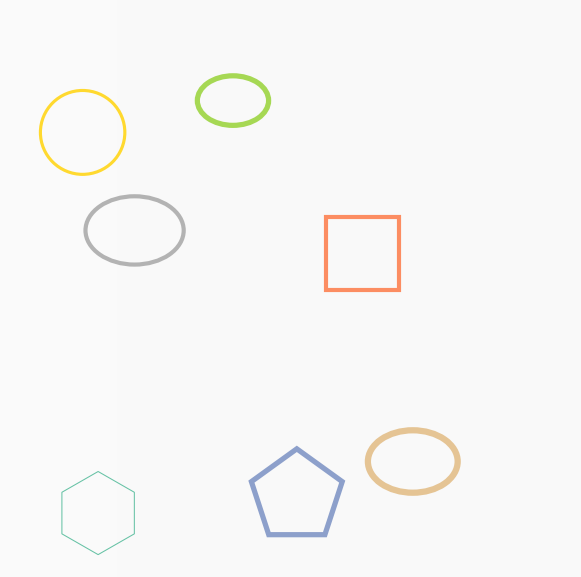[{"shape": "hexagon", "thickness": 0.5, "radius": 0.36, "center": [0.169, 0.111]}, {"shape": "square", "thickness": 2, "radius": 0.32, "center": [0.624, 0.56]}, {"shape": "pentagon", "thickness": 2.5, "radius": 0.41, "center": [0.511, 0.14]}, {"shape": "oval", "thickness": 2.5, "radius": 0.31, "center": [0.401, 0.825]}, {"shape": "circle", "thickness": 1.5, "radius": 0.36, "center": [0.142, 0.77]}, {"shape": "oval", "thickness": 3, "radius": 0.39, "center": [0.71, 0.2]}, {"shape": "oval", "thickness": 2, "radius": 0.42, "center": [0.232, 0.6]}]